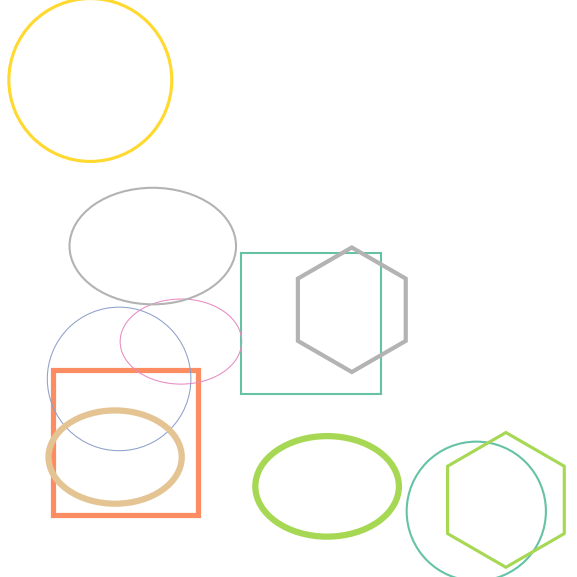[{"shape": "square", "thickness": 1, "radius": 0.61, "center": [0.538, 0.439]}, {"shape": "circle", "thickness": 1, "radius": 0.6, "center": [0.825, 0.114]}, {"shape": "square", "thickness": 2.5, "radius": 0.63, "center": [0.217, 0.233]}, {"shape": "circle", "thickness": 0.5, "radius": 0.62, "center": [0.206, 0.343]}, {"shape": "oval", "thickness": 0.5, "radius": 0.53, "center": [0.313, 0.408]}, {"shape": "hexagon", "thickness": 1.5, "radius": 0.58, "center": [0.876, 0.133]}, {"shape": "oval", "thickness": 3, "radius": 0.62, "center": [0.566, 0.157]}, {"shape": "circle", "thickness": 1.5, "radius": 0.71, "center": [0.156, 0.861]}, {"shape": "oval", "thickness": 3, "radius": 0.58, "center": [0.199, 0.208]}, {"shape": "hexagon", "thickness": 2, "radius": 0.54, "center": [0.609, 0.463]}, {"shape": "oval", "thickness": 1, "radius": 0.72, "center": [0.265, 0.573]}]